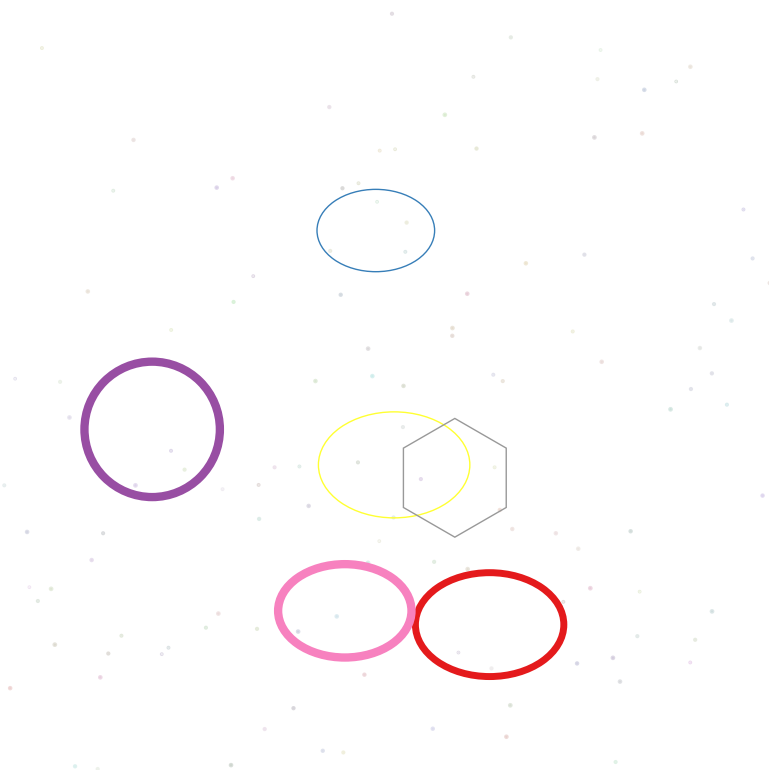[{"shape": "oval", "thickness": 2.5, "radius": 0.48, "center": [0.636, 0.189]}, {"shape": "oval", "thickness": 0.5, "radius": 0.38, "center": [0.488, 0.701]}, {"shape": "circle", "thickness": 3, "radius": 0.44, "center": [0.198, 0.442]}, {"shape": "oval", "thickness": 0.5, "radius": 0.49, "center": [0.512, 0.396]}, {"shape": "oval", "thickness": 3, "radius": 0.43, "center": [0.448, 0.207]}, {"shape": "hexagon", "thickness": 0.5, "radius": 0.39, "center": [0.591, 0.379]}]